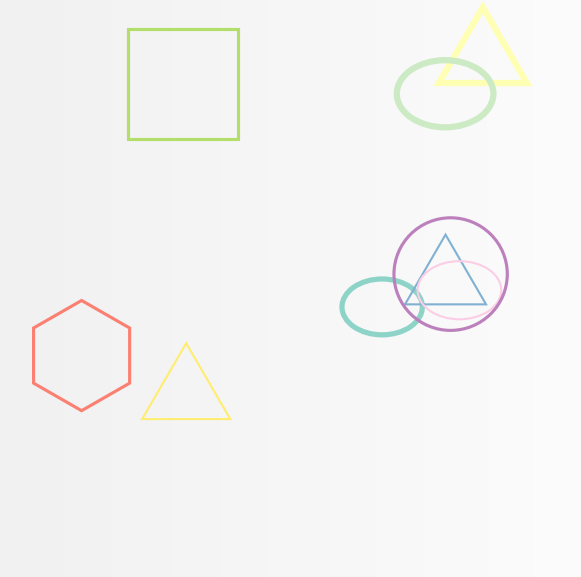[{"shape": "oval", "thickness": 2.5, "radius": 0.35, "center": [0.657, 0.468]}, {"shape": "triangle", "thickness": 3, "radius": 0.44, "center": [0.831, 0.899]}, {"shape": "hexagon", "thickness": 1.5, "radius": 0.48, "center": [0.14, 0.383]}, {"shape": "triangle", "thickness": 1, "radius": 0.4, "center": [0.767, 0.512]}, {"shape": "square", "thickness": 1.5, "radius": 0.48, "center": [0.314, 0.853]}, {"shape": "oval", "thickness": 1, "radius": 0.36, "center": [0.79, 0.497]}, {"shape": "circle", "thickness": 1.5, "radius": 0.49, "center": [0.775, 0.525]}, {"shape": "oval", "thickness": 3, "radius": 0.42, "center": [0.766, 0.837]}, {"shape": "triangle", "thickness": 1, "radius": 0.44, "center": [0.32, 0.317]}]